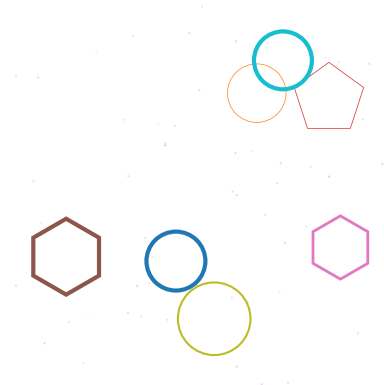[{"shape": "circle", "thickness": 3, "radius": 0.38, "center": [0.457, 0.322]}, {"shape": "circle", "thickness": 0.5, "radius": 0.38, "center": [0.667, 0.758]}, {"shape": "pentagon", "thickness": 0.5, "radius": 0.47, "center": [0.854, 0.743]}, {"shape": "hexagon", "thickness": 3, "radius": 0.49, "center": [0.172, 0.333]}, {"shape": "hexagon", "thickness": 2, "radius": 0.41, "center": [0.884, 0.357]}, {"shape": "circle", "thickness": 1.5, "radius": 0.47, "center": [0.556, 0.172]}, {"shape": "circle", "thickness": 3, "radius": 0.38, "center": [0.735, 0.843]}]